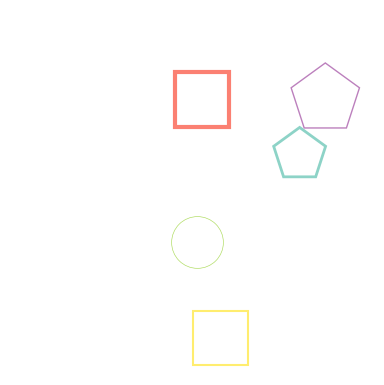[{"shape": "pentagon", "thickness": 2, "radius": 0.35, "center": [0.778, 0.598]}, {"shape": "square", "thickness": 3, "radius": 0.36, "center": [0.525, 0.741]}, {"shape": "circle", "thickness": 0.5, "radius": 0.34, "center": [0.513, 0.37]}, {"shape": "pentagon", "thickness": 1, "radius": 0.47, "center": [0.845, 0.743]}, {"shape": "square", "thickness": 1.5, "radius": 0.35, "center": [0.572, 0.122]}]